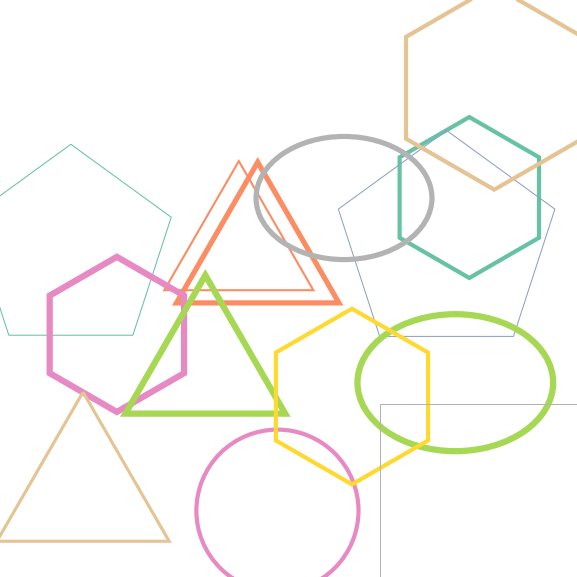[{"shape": "pentagon", "thickness": 0.5, "radius": 0.91, "center": [0.123, 0.567]}, {"shape": "hexagon", "thickness": 2, "radius": 0.7, "center": [0.813, 0.657]}, {"shape": "triangle", "thickness": 1, "radius": 0.75, "center": [0.414, 0.571]}, {"shape": "triangle", "thickness": 2.5, "radius": 0.81, "center": [0.446, 0.556]}, {"shape": "pentagon", "thickness": 0.5, "radius": 0.99, "center": [0.773, 0.576]}, {"shape": "hexagon", "thickness": 3, "radius": 0.67, "center": [0.202, 0.42]}, {"shape": "circle", "thickness": 2, "radius": 0.7, "center": [0.48, 0.115]}, {"shape": "triangle", "thickness": 3, "radius": 0.8, "center": [0.356, 0.363]}, {"shape": "oval", "thickness": 3, "radius": 0.85, "center": [0.788, 0.337]}, {"shape": "hexagon", "thickness": 2, "radius": 0.76, "center": [0.609, 0.313]}, {"shape": "hexagon", "thickness": 2, "radius": 0.88, "center": [0.856, 0.847]}, {"shape": "triangle", "thickness": 1.5, "radius": 0.86, "center": [0.144, 0.148]}, {"shape": "square", "thickness": 0.5, "radius": 0.95, "center": [0.847, 0.111]}, {"shape": "oval", "thickness": 2.5, "radius": 0.76, "center": [0.596, 0.656]}]